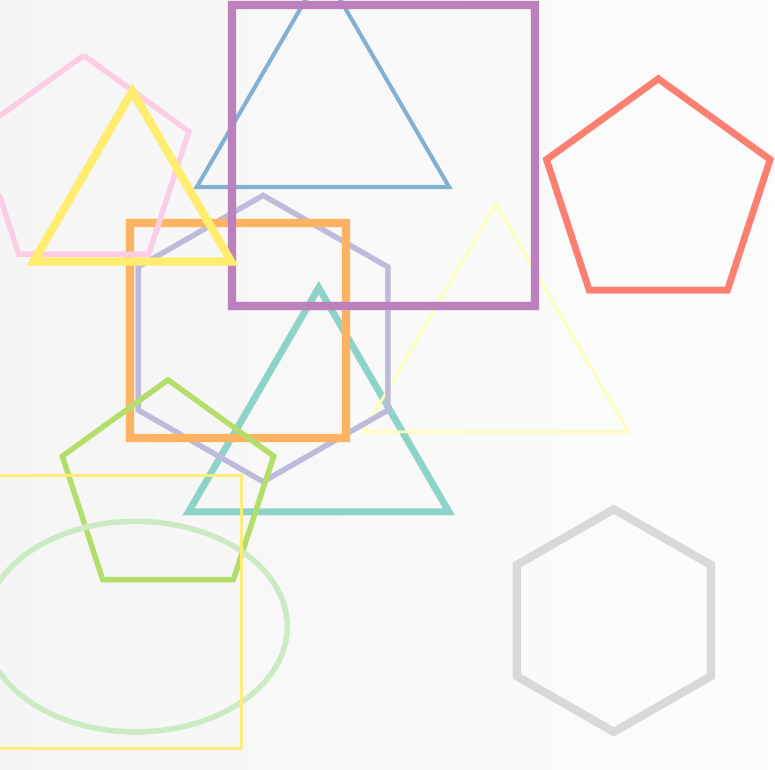[{"shape": "triangle", "thickness": 2.5, "radius": 0.97, "center": [0.411, 0.432]}, {"shape": "triangle", "thickness": 1, "radius": 0.99, "center": [0.64, 0.538]}, {"shape": "hexagon", "thickness": 2, "radius": 0.93, "center": [0.339, 0.56]}, {"shape": "pentagon", "thickness": 2.5, "radius": 0.76, "center": [0.849, 0.746]}, {"shape": "triangle", "thickness": 1.5, "radius": 0.94, "center": [0.417, 0.851]}, {"shape": "square", "thickness": 3, "radius": 0.7, "center": [0.307, 0.57]}, {"shape": "pentagon", "thickness": 2, "radius": 0.72, "center": [0.217, 0.363]}, {"shape": "pentagon", "thickness": 2, "radius": 0.71, "center": [0.108, 0.785]}, {"shape": "hexagon", "thickness": 3, "radius": 0.72, "center": [0.792, 0.194]}, {"shape": "square", "thickness": 3, "radius": 0.98, "center": [0.495, 0.798]}, {"shape": "oval", "thickness": 2, "radius": 0.98, "center": [0.175, 0.186]}, {"shape": "triangle", "thickness": 3, "radius": 0.74, "center": [0.171, 0.734]}, {"shape": "square", "thickness": 1, "radius": 0.89, "center": [0.133, 0.206]}]